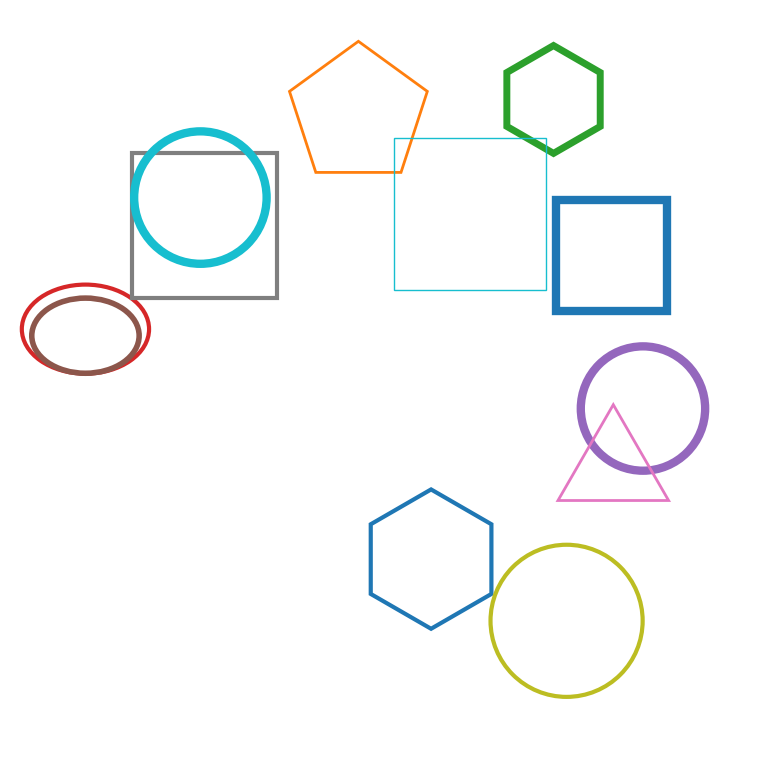[{"shape": "square", "thickness": 3, "radius": 0.36, "center": [0.794, 0.668]}, {"shape": "hexagon", "thickness": 1.5, "radius": 0.45, "center": [0.56, 0.274]}, {"shape": "pentagon", "thickness": 1, "radius": 0.47, "center": [0.465, 0.852]}, {"shape": "hexagon", "thickness": 2.5, "radius": 0.35, "center": [0.719, 0.871]}, {"shape": "oval", "thickness": 1.5, "radius": 0.41, "center": [0.111, 0.573]}, {"shape": "circle", "thickness": 3, "radius": 0.4, "center": [0.835, 0.469]}, {"shape": "oval", "thickness": 2, "radius": 0.35, "center": [0.111, 0.564]}, {"shape": "triangle", "thickness": 1, "radius": 0.41, "center": [0.796, 0.391]}, {"shape": "square", "thickness": 1.5, "radius": 0.47, "center": [0.266, 0.707]}, {"shape": "circle", "thickness": 1.5, "radius": 0.49, "center": [0.736, 0.194]}, {"shape": "circle", "thickness": 3, "radius": 0.43, "center": [0.26, 0.743]}, {"shape": "square", "thickness": 0.5, "radius": 0.49, "center": [0.611, 0.722]}]